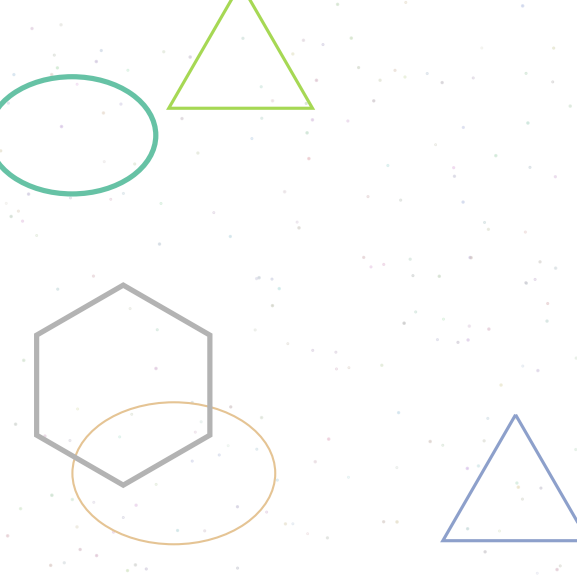[{"shape": "oval", "thickness": 2.5, "radius": 0.72, "center": [0.125, 0.765]}, {"shape": "triangle", "thickness": 1.5, "radius": 0.73, "center": [0.893, 0.136]}, {"shape": "triangle", "thickness": 1.5, "radius": 0.72, "center": [0.417, 0.884]}, {"shape": "oval", "thickness": 1, "radius": 0.88, "center": [0.301, 0.18]}, {"shape": "hexagon", "thickness": 2.5, "radius": 0.87, "center": [0.213, 0.332]}]